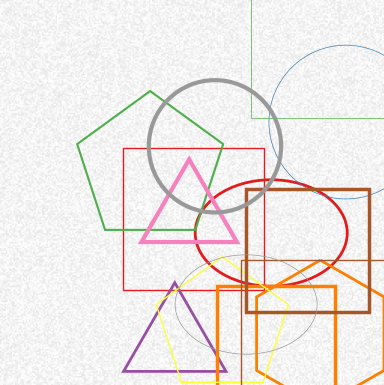[{"shape": "oval", "thickness": 2, "radius": 0.99, "center": [0.704, 0.395]}, {"shape": "square", "thickness": 1, "radius": 0.92, "center": [0.502, 0.431]}, {"shape": "circle", "thickness": 0.5, "radius": 1.0, "center": [0.898, 0.683]}, {"shape": "square", "thickness": 0.5, "radius": 0.9, "center": [0.832, 0.874]}, {"shape": "pentagon", "thickness": 1.5, "radius": 1.0, "center": [0.39, 0.564]}, {"shape": "triangle", "thickness": 2, "radius": 0.77, "center": [0.454, 0.112]}, {"shape": "square", "thickness": 2.5, "radius": 0.77, "center": [0.717, 0.103]}, {"shape": "hexagon", "thickness": 2, "radius": 0.96, "center": [0.832, 0.133]}, {"shape": "pentagon", "thickness": 1, "radius": 0.9, "center": [0.577, 0.153]}, {"shape": "square", "thickness": 1, "radius": 0.96, "center": [0.818, 0.133]}, {"shape": "square", "thickness": 2.5, "radius": 0.8, "center": [0.799, 0.349]}, {"shape": "triangle", "thickness": 3, "radius": 0.72, "center": [0.491, 0.443]}, {"shape": "circle", "thickness": 3, "radius": 0.86, "center": [0.558, 0.62]}, {"shape": "oval", "thickness": 0.5, "radius": 0.92, "center": [0.639, 0.209]}]